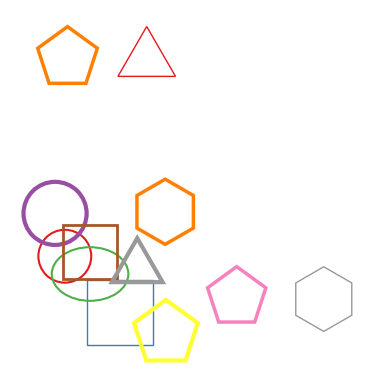[{"shape": "circle", "thickness": 1.5, "radius": 0.34, "center": [0.168, 0.334]}, {"shape": "triangle", "thickness": 1, "radius": 0.43, "center": [0.381, 0.845]}, {"shape": "square", "thickness": 1, "radius": 0.42, "center": [0.312, 0.189]}, {"shape": "oval", "thickness": 1.5, "radius": 0.5, "center": [0.234, 0.288]}, {"shape": "circle", "thickness": 3, "radius": 0.41, "center": [0.143, 0.446]}, {"shape": "hexagon", "thickness": 2.5, "radius": 0.42, "center": [0.429, 0.45]}, {"shape": "pentagon", "thickness": 2.5, "radius": 0.41, "center": [0.175, 0.849]}, {"shape": "pentagon", "thickness": 3, "radius": 0.44, "center": [0.431, 0.134]}, {"shape": "square", "thickness": 2, "radius": 0.35, "center": [0.234, 0.346]}, {"shape": "pentagon", "thickness": 2.5, "radius": 0.4, "center": [0.615, 0.228]}, {"shape": "triangle", "thickness": 3, "radius": 0.38, "center": [0.356, 0.305]}, {"shape": "hexagon", "thickness": 1, "radius": 0.42, "center": [0.841, 0.223]}]